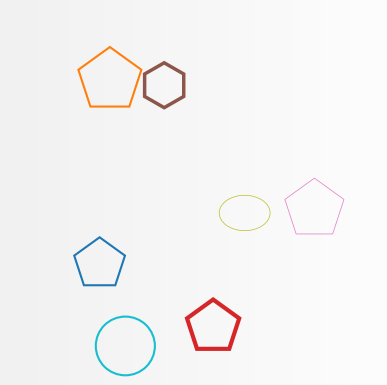[{"shape": "pentagon", "thickness": 1.5, "radius": 0.34, "center": [0.257, 0.315]}, {"shape": "pentagon", "thickness": 1.5, "radius": 0.43, "center": [0.284, 0.792]}, {"shape": "pentagon", "thickness": 3, "radius": 0.35, "center": [0.55, 0.151]}, {"shape": "hexagon", "thickness": 2.5, "radius": 0.29, "center": [0.424, 0.779]}, {"shape": "pentagon", "thickness": 0.5, "radius": 0.4, "center": [0.811, 0.457]}, {"shape": "oval", "thickness": 0.5, "radius": 0.33, "center": [0.631, 0.447]}, {"shape": "circle", "thickness": 1.5, "radius": 0.38, "center": [0.323, 0.101]}]